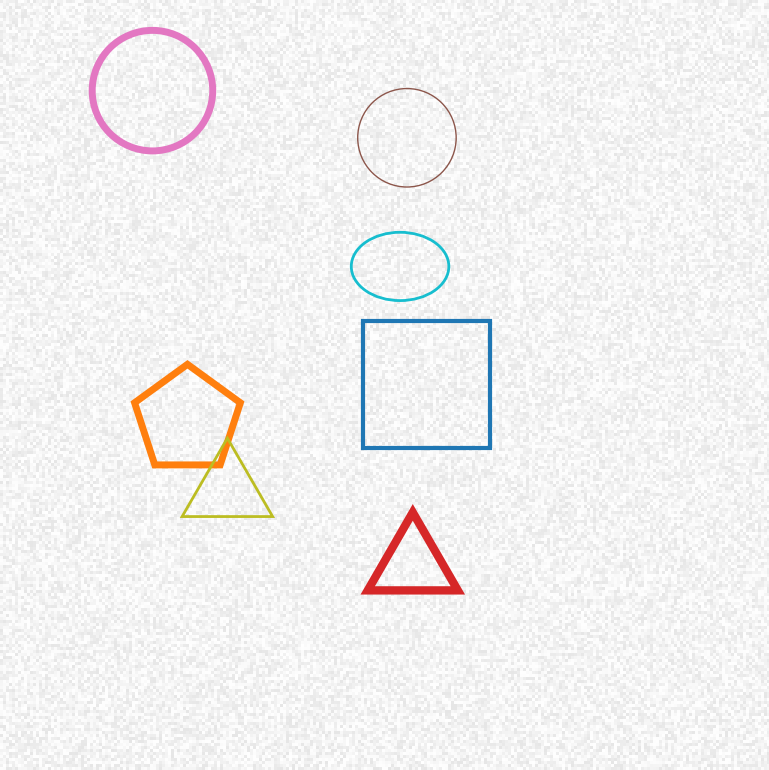[{"shape": "square", "thickness": 1.5, "radius": 0.41, "center": [0.554, 0.501]}, {"shape": "pentagon", "thickness": 2.5, "radius": 0.36, "center": [0.243, 0.455]}, {"shape": "triangle", "thickness": 3, "radius": 0.34, "center": [0.536, 0.267]}, {"shape": "circle", "thickness": 0.5, "radius": 0.32, "center": [0.528, 0.821]}, {"shape": "circle", "thickness": 2.5, "radius": 0.39, "center": [0.198, 0.882]}, {"shape": "triangle", "thickness": 1, "radius": 0.34, "center": [0.295, 0.363]}, {"shape": "oval", "thickness": 1, "radius": 0.32, "center": [0.52, 0.654]}]